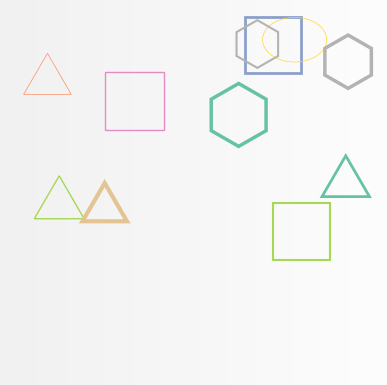[{"shape": "triangle", "thickness": 2, "radius": 0.35, "center": [0.892, 0.525]}, {"shape": "hexagon", "thickness": 2.5, "radius": 0.41, "center": [0.616, 0.701]}, {"shape": "triangle", "thickness": 0.5, "radius": 0.36, "center": [0.122, 0.79]}, {"shape": "square", "thickness": 2, "radius": 0.37, "center": [0.704, 0.883]}, {"shape": "square", "thickness": 1, "radius": 0.38, "center": [0.347, 0.737]}, {"shape": "square", "thickness": 1.5, "radius": 0.37, "center": [0.777, 0.399]}, {"shape": "triangle", "thickness": 1, "radius": 0.37, "center": [0.153, 0.469]}, {"shape": "oval", "thickness": 0.5, "radius": 0.41, "center": [0.76, 0.897]}, {"shape": "triangle", "thickness": 3, "radius": 0.33, "center": [0.27, 0.458]}, {"shape": "hexagon", "thickness": 2.5, "radius": 0.35, "center": [0.898, 0.84]}, {"shape": "hexagon", "thickness": 1.5, "radius": 0.31, "center": [0.664, 0.886]}]